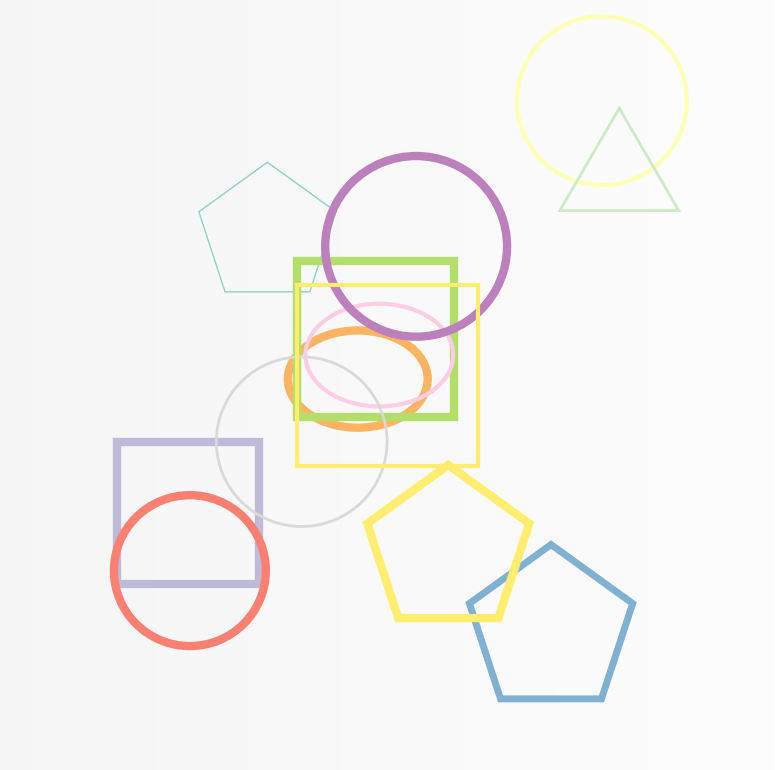[{"shape": "pentagon", "thickness": 0.5, "radius": 0.47, "center": [0.345, 0.696]}, {"shape": "circle", "thickness": 1.5, "radius": 0.55, "center": [0.777, 0.869]}, {"shape": "square", "thickness": 3, "radius": 0.46, "center": [0.243, 0.334]}, {"shape": "circle", "thickness": 3, "radius": 0.49, "center": [0.245, 0.259]}, {"shape": "pentagon", "thickness": 2.5, "radius": 0.55, "center": [0.711, 0.182]}, {"shape": "oval", "thickness": 3, "radius": 0.45, "center": [0.462, 0.508]}, {"shape": "square", "thickness": 3, "radius": 0.51, "center": [0.485, 0.559]}, {"shape": "oval", "thickness": 1.5, "radius": 0.48, "center": [0.489, 0.539]}, {"shape": "circle", "thickness": 1, "radius": 0.55, "center": [0.389, 0.426]}, {"shape": "circle", "thickness": 3, "radius": 0.59, "center": [0.537, 0.68]}, {"shape": "triangle", "thickness": 1, "radius": 0.44, "center": [0.799, 0.771]}, {"shape": "square", "thickness": 1.5, "radius": 0.59, "center": [0.5, 0.513]}, {"shape": "pentagon", "thickness": 3, "radius": 0.55, "center": [0.578, 0.286]}]